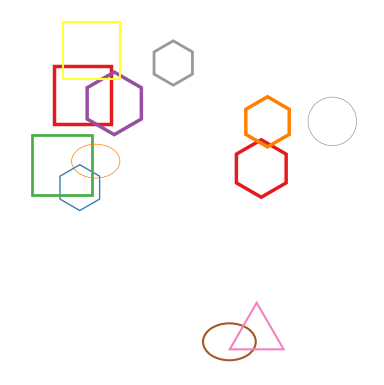[{"shape": "hexagon", "thickness": 2.5, "radius": 0.37, "center": [0.679, 0.562]}, {"shape": "square", "thickness": 2.5, "radius": 0.37, "center": [0.214, 0.753]}, {"shape": "hexagon", "thickness": 1, "radius": 0.3, "center": [0.207, 0.513]}, {"shape": "square", "thickness": 2, "radius": 0.39, "center": [0.162, 0.572]}, {"shape": "hexagon", "thickness": 2.5, "radius": 0.41, "center": [0.297, 0.732]}, {"shape": "oval", "thickness": 0.5, "radius": 0.31, "center": [0.249, 0.582]}, {"shape": "hexagon", "thickness": 2.5, "radius": 0.33, "center": [0.695, 0.684]}, {"shape": "square", "thickness": 1.5, "radius": 0.37, "center": [0.237, 0.87]}, {"shape": "oval", "thickness": 1.5, "radius": 0.34, "center": [0.596, 0.112]}, {"shape": "triangle", "thickness": 1.5, "radius": 0.4, "center": [0.667, 0.133]}, {"shape": "circle", "thickness": 0.5, "radius": 0.32, "center": [0.863, 0.685]}, {"shape": "hexagon", "thickness": 2, "radius": 0.29, "center": [0.45, 0.836]}]